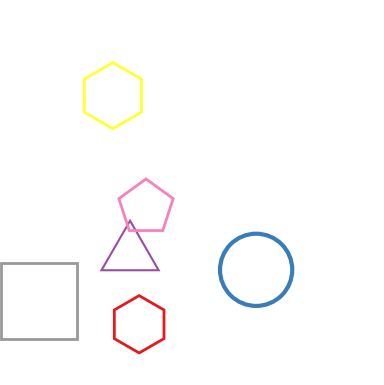[{"shape": "hexagon", "thickness": 2, "radius": 0.37, "center": [0.361, 0.158]}, {"shape": "circle", "thickness": 3, "radius": 0.47, "center": [0.665, 0.299]}, {"shape": "triangle", "thickness": 1.5, "radius": 0.43, "center": [0.338, 0.341]}, {"shape": "hexagon", "thickness": 2, "radius": 0.43, "center": [0.293, 0.752]}, {"shape": "pentagon", "thickness": 2, "radius": 0.37, "center": [0.379, 0.461]}, {"shape": "square", "thickness": 2, "radius": 0.49, "center": [0.102, 0.219]}]